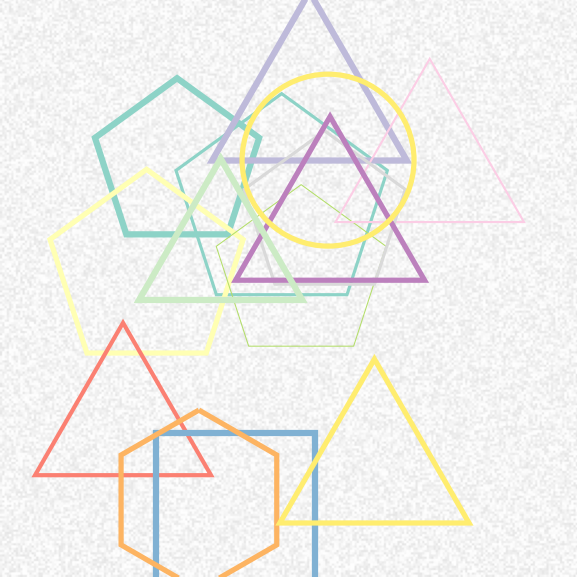[{"shape": "pentagon", "thickness": 1.5, "radius": 0.96, "center": [0.488, 0.644]}, {"shape": "pentagon", "thickness": 3, "radius": 0.75, "center": [0.307, 0.714]}, {"shape": "pentagon", "thickness": 2.5, "radius": 0.88, "center": [0.254, 0.53]}, {"shape": "triangle", "thickness": 3, "radius": 0.97, "center": [0.536, 0.818]}, {"shape": "triangle", "thickness": 2, "radius": 0.88, "center": [0.213, 0.264]}, {"shape": "square", "thickness": 3, "radius": 0.69, "center": [0.407, 0.112]}, {"shape": "hexagon", "thickness": 2.5, "radius": 0.78, "center": [0.344, 0.133]}, {"shape": "pentagon", "thickness": 0.5, "radius": 0.77, "center": [0.521, 0.525]}, {"shape": "triangle", "thickness": 1, "radius": 0.94, "center": [0.744, 0.709]}, {"shape": "pentagon", "thickness": 1.5, "radius": 0.73, "center": [0.562, 0.626]}, {"shape": "triangle", "thickness": 2.5, "radius": 0.94, "center": [0.572, 0.608]}, {"shape": "triangle", "thickness": 3, "radius": 0.82, "center": [0.382, 0.561]}, {"shape": "triangle", "thickness": 2.5, "radius": 0.95, "center": [0.648, 0.188]}, {"shape": "circle", "thickness": 2.5, "radius": 0.74, "center": [0.568, 0.722]}]